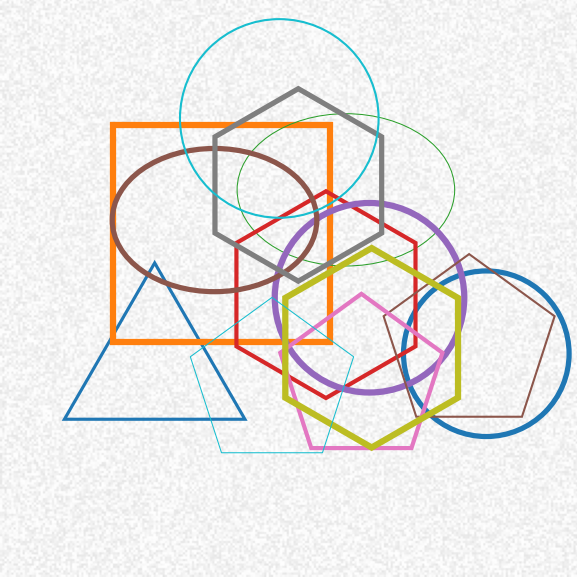[{"shape": "circle", "thickness": 2.5, "radius": 0.72, "center": [0.842, 0.387]}, {"shape": "triangle", "thickness": 1.5, "radius": 0.9, "center": [0.268, 0.363]}, {"shape": "square", "thickness": 3, "radius": 0.94, "center": [0.384, 0.594]}, {"shape": "oval", "thickness": 0.5, "radius": 0.94, "center": [0.599, 0.67]}, {"shape": "hexagon", "thickness": 2, "radius": 0.9, "center": [0.564, 0.489]}, {"shape": "circle", "thickness": 3, "radius": 0.82, "center": [0.64, 0.484]}, {"shape": "pentagon", "thickness": 1, "radius": 0.78, "center": [0.812, 0.403]}, {"shape": "oval", "thickness": 2.5, "radius": 0.89, "center": [0.371, 0.618]}, {"shape": "pentagon", "thickness": 2, "radius": 0.74, "center": [0.626, 0.343]}, {"shape": "hexagon", "thickness": 2.5, "radius": 0.83, "center": [0.517, 0.679]}, {"shape": "hexagon", "thickness": 3, "radius": 0.86, "center": [0.644, 0.397]}, {"shape": "circle", "thickness": 1, "radius": 0.86, "center": [0.484, 0.794]}, {"shape": "pentagon", "thickness": 0.5, "radius": 0.74, "center": [0.471, 0.335]}]